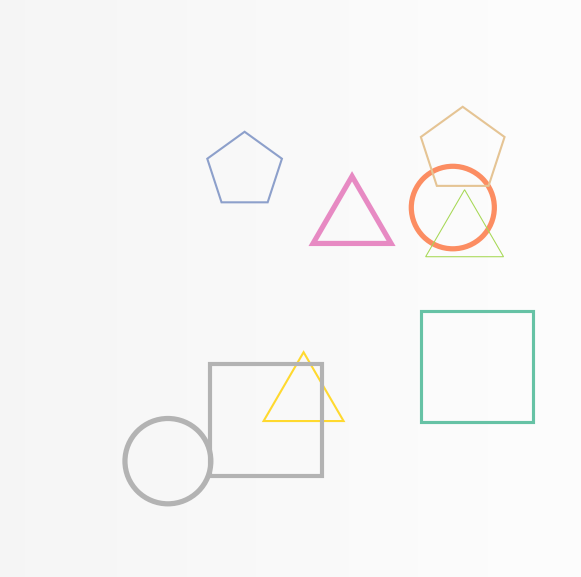[{"shape": "square", "thickness": 1.5, "radius": 0.48, "center": [0.821, 0.364]}, {"shape": "circle", "thickness": 2.5, "radius": 0.36, "center": [0.779, 0.64]}, {"shape": "pentagon", "thickness": 1, "radius": 0.34, "center": [0.421, 0.703]}, {"shape": "triangle", "thickness": 2.5, "radius": 0.39, "center": [0.606, 0.616]}, {"shape": "triangle", "thickness": 0.5, "radius": 0.39, "center": [0.799, 0.593]}, {"shape": "triangle", "thickness": 1, "radius": 0.4, "center": [0.522, 0.31]}, {"shape": "pentagon", "thickness": 1, "radius": 0.38, "center": [0.796, 0.739]}, {"shape": "circle", "thickness": 2.5, "radius": 0.37, "center": [0.289, 0.201]}, {"shape": "square", "thickness": 2, "radius": 0.48, "center": [0.458, 0.272]}]